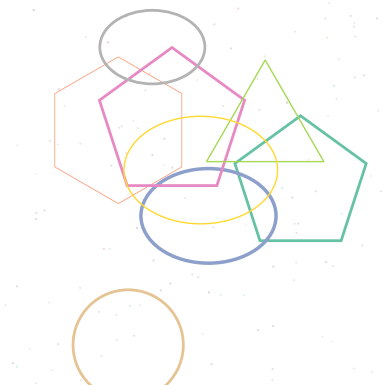[{"shape": "pentagon", "thickness": 2, "radius": 0.9, "center": [0.781, 0.52]}, {"shape": "hexagon", "thickness": 0.5, "radius": 0.95, "center": [0.307, 0.662]}, {"shape": "oval", "thickness": 2.5, "radius": 0.88, "center": [0.542, 0.439]}, {"shape": "pentagon", "thickness": 2, "radius": 0.99, "center": [0.447, 0.678]}, {"shape": "triangle", "thickness": 1, "radius": 0.88, "center": [0.689, 0.668]}, {"shape": "oval", "thickness": 1, "radius": 1.0, "center": [0.521, 0.558]}, {"shape": "circle", "thickness": 2, "radius": 0.72, "center": [0.333, 0.104]}, {"shape": "oval", "thickness": 2, "radius": 0.68, "center": [0.396, 0.878]}]